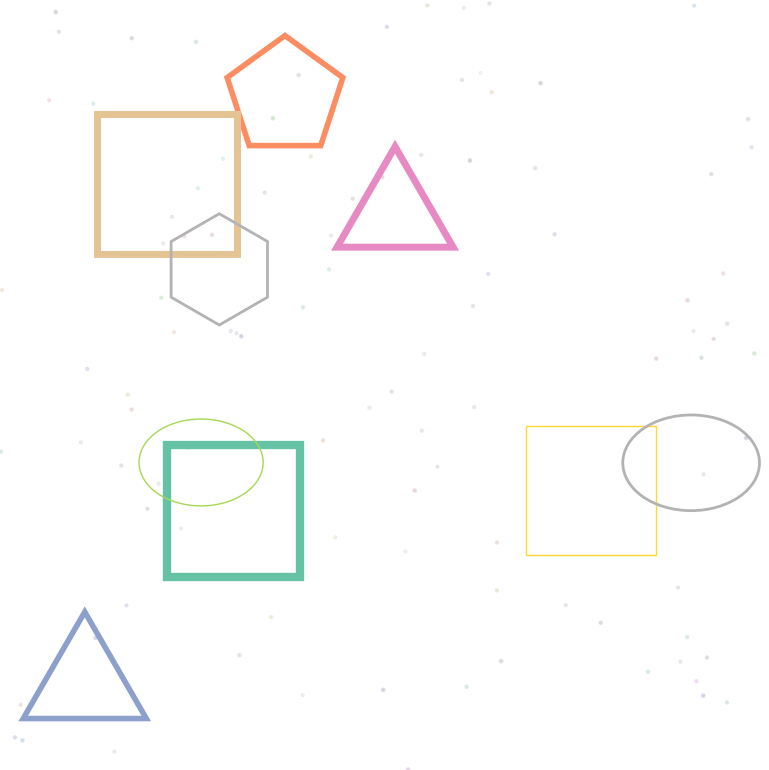[{"shape": "square", "thickness": 3, "radius": 0.43, "center": [0.304, 0.336]}, {"shape": "pentagon", "thickness": 2, "radius": 0.39, "center": [0.37, 0.875]}, {"shape": "triangle", "thickness": 2, "radius": 0.46, "center": [0.11, 0.113]}, {"shape": "triangle", "thickness": 2.5, "radius": 0.44, "center": [0.513, 0.723]}, {"shape": "oval", "thickness": 0.5, "radius": 0.4, "center": [0.261, 0.399]}, {"shape": "square", "thickness": 0.5, "radius": 0.42, "center": [0.767, 0.363]}, {"shape": "square", "thickness": 2.5, "radius": 0.46, "center": [0.217, 0.761]}, {"shape": "hexagon", "thickness": 1, "radius": 0.36, "center": [0.285, 0.65]}, {"shape": "oval", "thickness": 1, "radius": 0.44, "center": [0.898, 0.399]}]